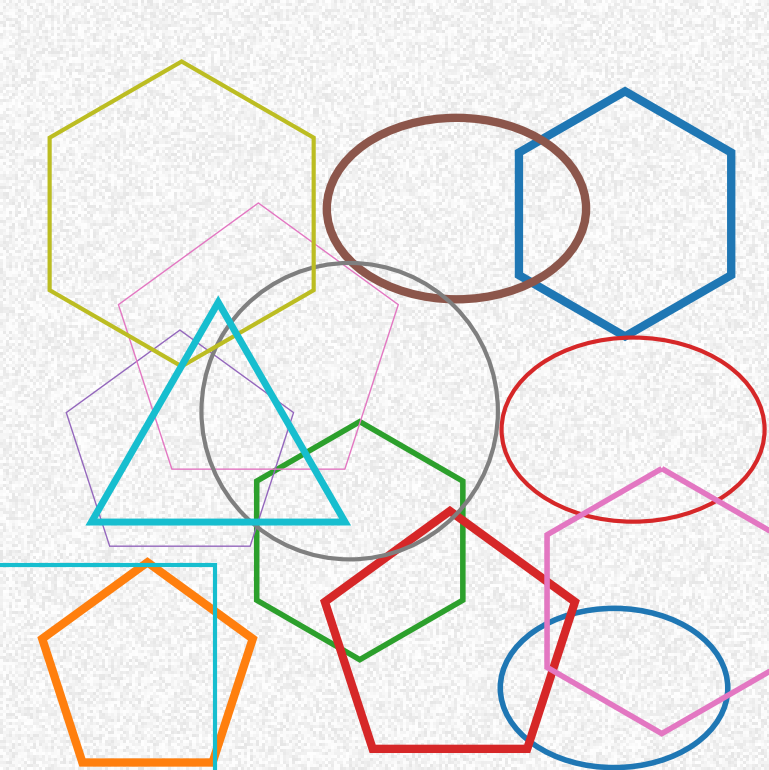[{"shape": "hexagon", "thickness": 3, "radius": 0.8, "center": [0.812, 0.722]}, {"shape": "oval", "thickness": 2, "radius": 0.74, "center": [0.797, 0.107]}, {"shape": "pentagon", "thickness": 3, "radius": 0.72, "center": [0.192, 0.126]}, {"shape": "hexagon", "thickness": 2, "radius": 0.77, "center": [0.467, 0.298]}, {"shape": "oval", "thickness": 1.5, "radius": 0.85, "center": [0.822, 0.442]}, {"shape": "pentagon", "thickness": 3, "radius": 0.85, "center": [0.584, 0.166]}, {"shape": "pentagon", "thickness": 0.5, "radius": 0.78, "center": [0.234, 0.416]}, {"shape": "oval", "thickness": 3, "radius": 0.84, "center": [0.593, 0.729]}, {"shape": "hexagon", "thickness": 2, "radius": 0.86, "center": [0.86, 0.219]}, {"shape": "pentagon", "thickness": 0.5, "radius": 0.96, "center": [0.336, 0.545]}, {"shape": "circle", "thickness": 1.5, "radius": 0.96, "center": [0.454, 0.466]}, {"shape": "hexagon", "thickness": 1.5, "radius": 0.99, "center": [0.236, 0.722]}, {"shape": "triangle", "thickness": 2.5, "radius": 0.95, "center": [0.283, 0.417]}, {"shape": "square", "thickness": 1.5, "radius": 0.77, "center": [0.125, 0.112]}]